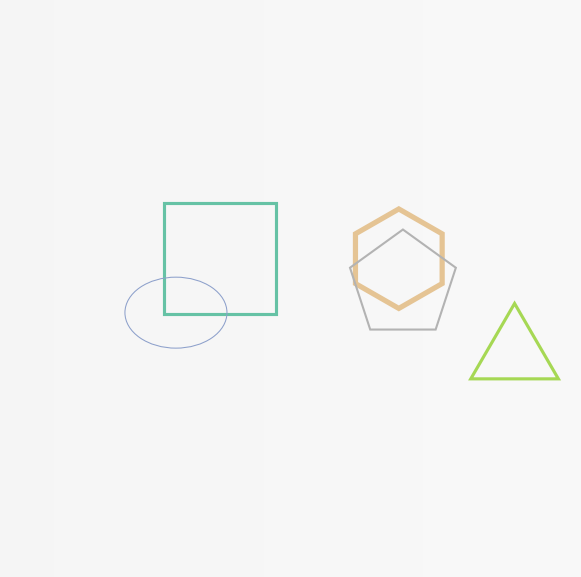[{"shape": "square", "thickness": 1.5, "radius": 0.48, "center": [0.378, 0.551]}, {"shape": "oval", "thickness": 0.5, "radius": 0.44, "center": [0.303, 0.458]}, {"shape": "triangle", "thickness": 1.5, "radius": 0.44, "center": [0.885, 0.387]}, {"shape": "hexagon", "thickness": 2.5, "radius": 0.43, "center": [0.686, 0.551]}, {"shape": "pentagon", "thickness": 1, "radius": 0.48, "center": [0.693, 0.506]}]